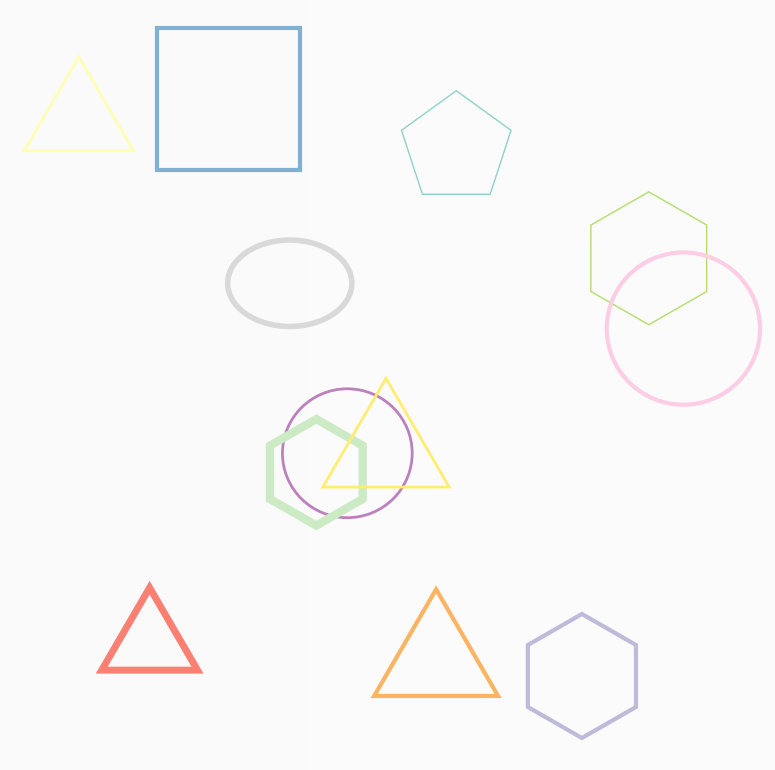[{"shape": "pentagon", "thickness": 0.5, "radius": 0.37, "center": [0.589, 0.808]}, {"shape": "triangle", "thickness": 1, "radius": 0.41, "center": [0.102, 0.845]}, {"shape": "hexagon", "thickness": 1.5, "radius": 0.4, "center": [0.751, 0.122]}, {"shape": "triangle", "thickness": 2.5, "radius": 0.36, "center": [0.193, 0.165]}, {"shape": "square", "thickness": 1.5, "radius": 0.46, "center": [0.295, 0.871]}, {"shape": "triangle", "thickness": 1.5, "radius": 0.46, "center": [0.563, 0.142]}, {"shape": "hexagon", "thickness": 0.5, "radius": 0.43, "center": [0.837, 0.665]}, {"shape": "circle", "thickness": 1.5, "radius": 0.49, "center": [0.882, 0.573]}, {"shape": "oval", "thickness": 2, "radius": 0.4, "center": [0.374, 0.632]}, {"shape": "circle", "thickness": 1, "radius": 0.42, "center": [0.448, 0.411]}, {"shape": "hexagon", "thickness": 3, "radius": 0.35, "center": [0.408, 0.387]}, {"shape": "triangle", "thickness": 1, "radius": 0.47, "center": [0.498, 0.415]}]